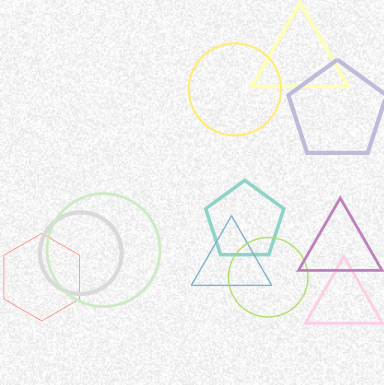[{"shape": "pentagon", "thickness": 2.5, "radius": 0.53, "center": [0.636, 0.425]}, {"shape": "triangle", "thickness": 2.5, "radius": 0.72, "center": [0.779, 0.848]}, {"shape": "pentagon", "thickness": 3, "radius": 0.67, "center": [0.876, 0.711]}, {"shape": "hexagon", "thickness": 0.5, "radius": 0.57, "center": [0.109, 0.28]}, {"shape": "triangle", "thickness": 1, "radius": 0.6, "center": [0.601, 0.319]}, {"shape": "circle", "thickness": 1, "radius": 0.52, "center": [0.697, 0.28]}, {"shape": "triangle", "thickness": 2, "radius": 0.58, "center": [0.893, 0.218]}, {"shape": "circle", "thickness": 3, "radius": 0.53, "center": [0.21, 0.342]}, {"shape": "triangle", "thickness": 2, "radius": 0.63, "center": [0.884, 0.36]}, {"shape": "circle", "thickness": 2, "radius": 0.73, "center": [0.269, 0.35]}, {"shape": "circle", "thickness": 1.5, "radius": 0.6, "center": [0.61, 0.768]}]